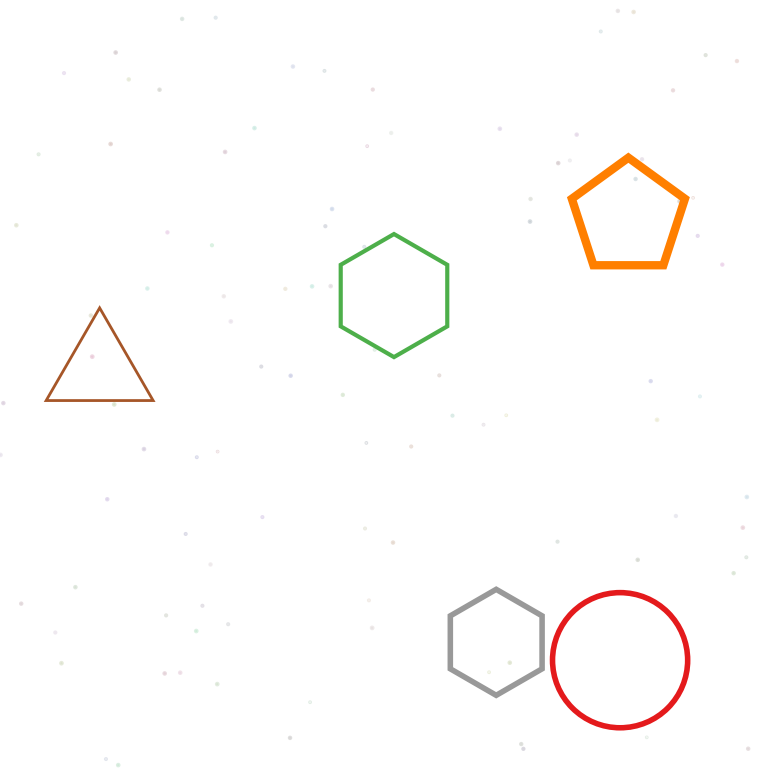[{"shape": "circle", "thickness": 2, "radius": 0.44, "center": [0.805, 0.143]}, {"shape": "hexagon", "thickness": 1.5, "radius": 0.4, "center": [0.512, 0.616]}, {"shape": "pentagon", "thickness": 3, "radius": 0.39, "center": [0.816, 0.718]}, {"shape": "triangle", "thickness": 1, "radius": 0.4, "center": [0.129, 0.52]}, {"shape": "hexagon", "thickness": 2, "radius": 0.34, "center": [0.644, 0.166]}]